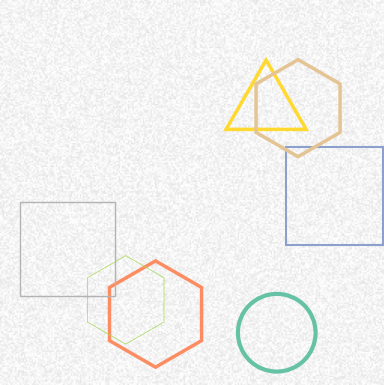[{"shape": "circle", "thickness": 3, "radius": 0.5, "center": [0.719, 0.136]}, {"shape": "hexagon", "thickness": 2.5, "radius": 0.69, "center": [0.404, 0.184]}, {"shape": "square", "thickness": 1.5, "radius": 0.64, "center": [0.869, 0.49]}, {"shape": "hexagon", "thickness": 0.5, "radius": 0.57, "center": [0.326, 0.221]}, {"shape": "triangle", "thickness": 2.5, "radius": 0.6, "center": [0.691, 0.724]}, {"shape": "hexagon", "thickness": 2.5, "radius": 0.63, "center": [0.774, 0.719]}, {"shape": "square", "thickness": 1, "radius": 0.61, "center": [0.175, 0.352]}]